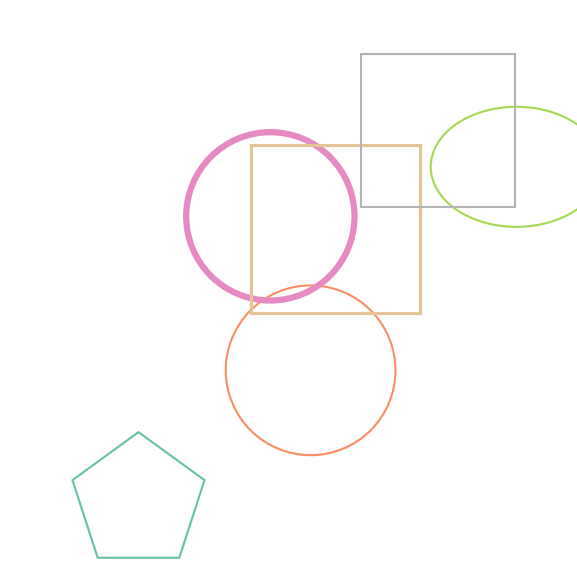[{"shape": "pentagon", "thickness": 1, "radius": 0.6, "center": [0.24, 0.131]}, {"shape": "circle", "thickness": 1, "radius": 0.73, "center": [0.538, 0.358]}, {"shape": "circle", "thickness": 3, "radius": 0.73, "center": [0.468, 0.625]}, {"shape": "oval", "thickness": 1, "radius": 0.74, "center": [0.894, 0.71]}, {"shape": "square", "thickness": 1.5, "radius": 0.73, "center": [0.581, 0.603]}, {"shape": "square", "thickness": 1, "radius": 0.67, "center": [0.759, 0.773]}]